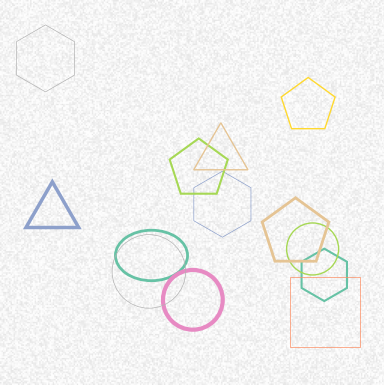[{"shape": "oval", "thickness": 2, "radius": 0.47, "center": [0.393, 0.336]}, {"shape": "hexagon", "thickness": 1.5, "radius": 0.34, "center": [0.842, 0.286]}, {"shape": "square", "thickness": 0.5, "radius": 0.46, "center": [0.843, 0.19]}, {"shape": "triangle", "thickness": 2.5, "radius": 0.4, "center": [0.136, 0.449]}, {"shape": "hexagon", "thickness": 0.5, "radius": 0.43, "center": [0.578, 0.47]}, {"shape": "circle", "thickness": 3, "radius": 0.39, "center": [0.501, 0.221]}, {"shape": "circle", "thickness": 1, "radius": 0.34, "center": [0.812, 0.353]}, {"shape": "pentagon", "thickness": 1.5, "radius": 0.4, "center": [0.516, 0.561]}, {"shape": "pentagon", "thickness": 1, "radius": 0.37, "center": [0.8, 0.725]}, {"shape": "pentagon", "thickness": 2, "radius": 0.46, "center": [0.768, 0.395]}, {"shape": "triangle", "thickness": 1, "radius": 0.41, "center": [0.574, 0.6]}, {"shape": "circle", "thickness": 0.5, "radius": 0.48, "center": [0.387, 0.295]}, {"shape": "hexagon", "thickness": 0.5, "radius": 0.43, "center": [0.118, 0.848]}]